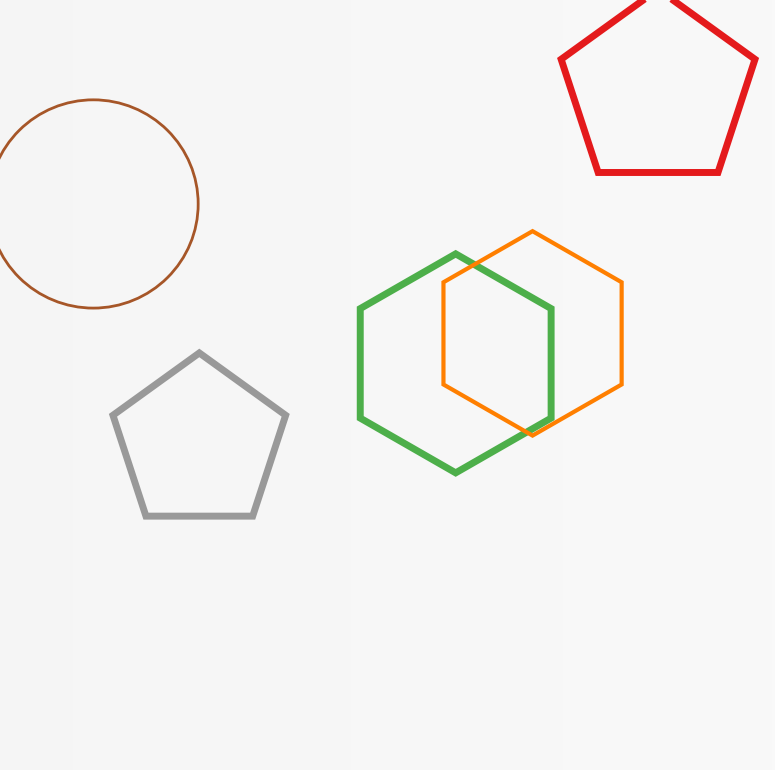[{"shape": "pentagon", "thickness": 2.5, "radius": 0.66, "center": [0.849, 0.882]}, {"shape": "hexagon", "thickness": 2.5, "radius": 0.71, "center": [0.588, 0.528]}, {"shape": "hexagon", "thickness": 1.5, "radius": 0.66, "center": [0.687, 0.567]}, {"shape": "circle", "thickness": 1, "radius": 0.68, "center": [0.12, 0.735]}, {"shape": "pentagon", "thickness": 2.5, "radius": 0.59, "center": [0.257, 0.424]}]